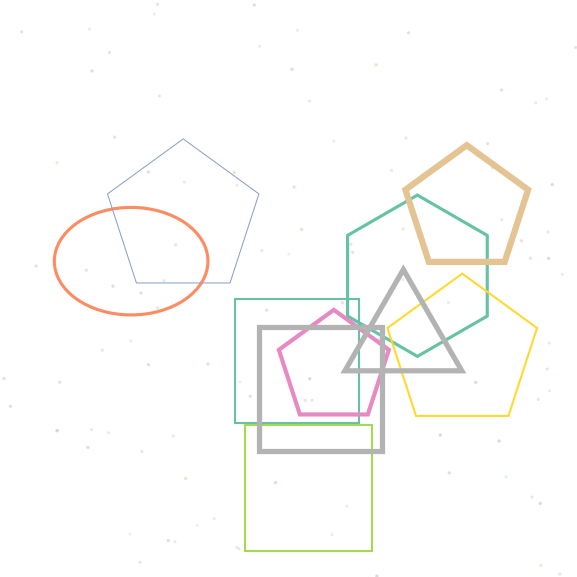[{"shape": "square", "thickness": 1, "radius": 0.54, "center": [0.514, 0.374]}, {"shape": "hexagon", "thickness": 1.5, "radius": 0.7, "center": [0.723, 0.522]}, {"shape": "oval", "thickness": 1.5, "radius": 0.67, "center": [0.227, 0.547]}, {"shape": "pentagon", "thickness": 0.5, "radius": 0.69, "center": [0.317, 0.621]}, {"shape": "pentagon", "thickness": 2, "radius": 0.5, "center": [0.578, 0.362]}, {"shape": "square", "thickness": 1, "radius": 0.55, "center": [0.534, 0.154]}, {"shape": "pentagon", "thickness": 1, "radius": 0.68, "center": [0.8, 0.389]}, {"shape": "pentagon", "thickness": 3, "radius": 0.56, "center": [0.808, 0.636]}, {"shape": "triangle", "thickness": 2.5, "radius": 0.58, "center": [0.698, 0.416]}, {"shape": "square", "thickness": 2.5, "radius": 0.53, "center": [0.555, 0.325]}]